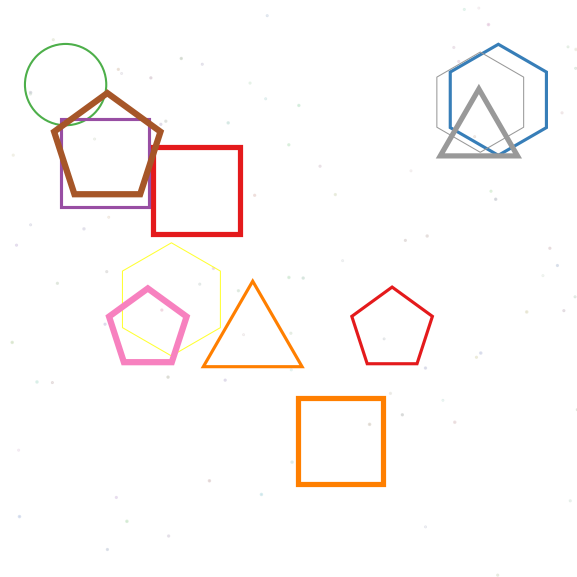[{"shape": "pentagon", "thickness": 1.5, "radius": 0.37, "center": [0.679, 0.429]}, {"shape": "square", "thickness": 2.5, "radius": 0.38, "center": [0.34, 0.669]}, {"shape": "hexagon", "thickness": 1.5, "radius": 0.48, "center": [0.863, 0.826]}, {"shape": "circle", "thickness": 1, "radius": 0.35, "center": [0.114, 0.853]}, {"shape": "square", "thickness": 1.5, "radius": 0.38, "center": [0.182, 0.717]}, {"shape": "square", "thickness": 2.5, "radius": 0.37, "center": [0.59, 0.235]}, {"shape": "triangle", "thickness": 1.5, "radius": 0.49, "center": [0.438, 0.414]}, {"shape": "hexagon", "thickness": 0.5, "radius": 0.49, "center": [0.297, 0.481]}, {"shape": "pentagon", "thickness": 3, "radius": 0.48, "center": [0.186, 0.741]}, {"shape": "pentagon", "thickness": 3, "radius": 0.35, "center": [0.256, 0.429]}, {"shape": "hexagon", "thickness": 0.5, "radius": 0.43, "center": [0.832, 0.822]}, {"shape": "triangle", "thickness": 2.5, "radius": 0.39, "center": [0.829, 0.768]}]